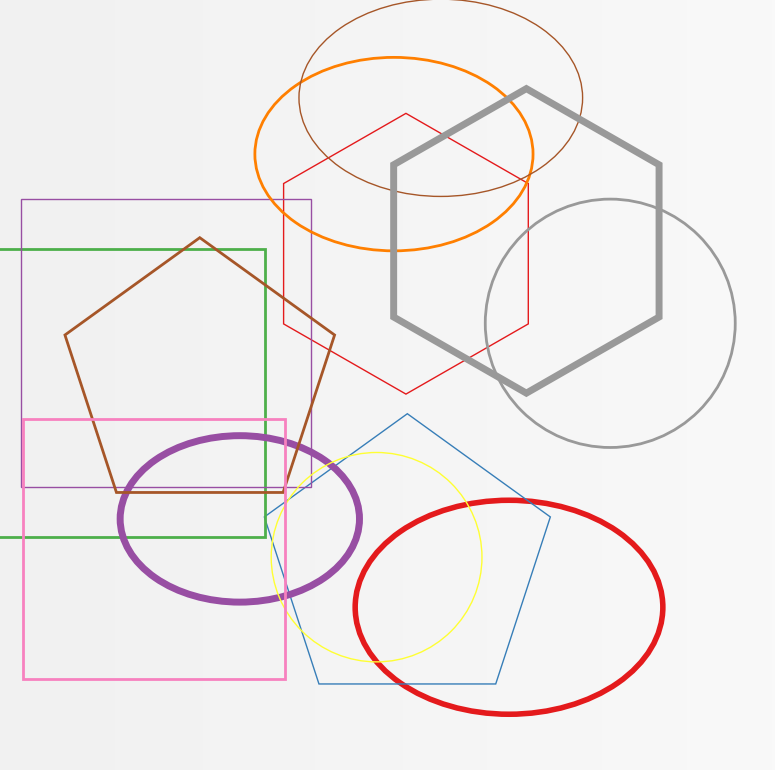[{"shape": "hexagon", "thickness": 0.5, "radius": 0.91, "center": [0.524, 0.67]}, {"shape": "oval", "thickness": 2, "radius": 0.99, "center": [0.657, 0.211]}, {"shape": "pentagon", "thickness": 0.5, "radius": 0.97, "center": [0.526, 0.269]}, {"shape": "square", "thickness": 1, "radius": 0.93, "center": [0.155, 0.49]}, {"shape": "square", "thickness": 0.5, "radius": 0.94, "center": [0.214, 0.554]}, {"shape": "oval", "thickness": 2.5, "radius": 0.77, "center": [0.309, 0.326]}, {"shape": "oval", "thickness": 1, "radius": 0.9, "center": [0.508, 0.8]}, {"shape": "circle", "thickness": 0.5, "radius": 0.68, "center": [0.486, 0.276]}, {"shape": "pentagon", "thickness": 1, "radius": 0.91, "center": [0.258, 0.508]}, {"shape": "oval", "thickness": 0.5, "radius": 0.91, "center": [0.569, 0.873]}, {"shape": "square", "thickness": 1, "radius": 0.84, "center": [0.198, 0.287]}, {"shape": "hexagon", "thickness": 2.5, "radius": 0.99, "center": [0.679, 0.687]}, {"shape": "circle", "thickness": 1, "radius": 0.81, "center": [0.787, 0.58]}]